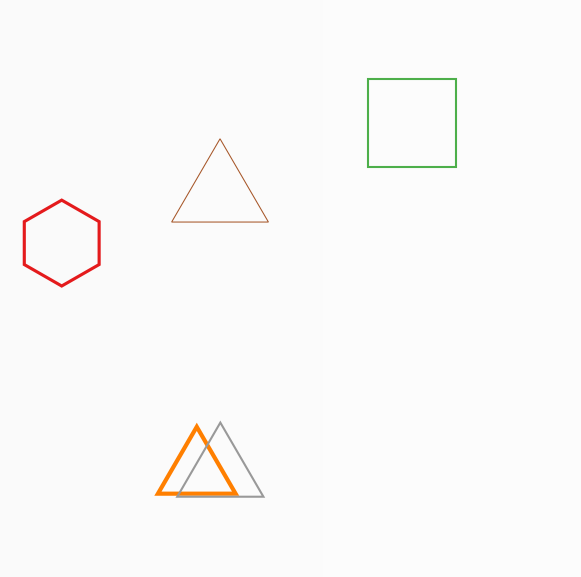[{"shape": "hexagon", "thickness": 1.5, "radius": 0.37, "center": [0.106, 0.578]}, {"shape": "square", "thickness": 1, "radius": 0.38, "center": [0.709, 0.786]}, {"shape": "triangle", "thickness": 2, "radius": 0.39, "center": [0.339, 0.183]}, {"shape": "triangle", "thickness": 0.5, "radius": 0.48, "center": [0.379, 0.663]}, {"shape": "triangle", "thickness": 1, "radius": 0.43, "center": [0.379, 0.182]}]